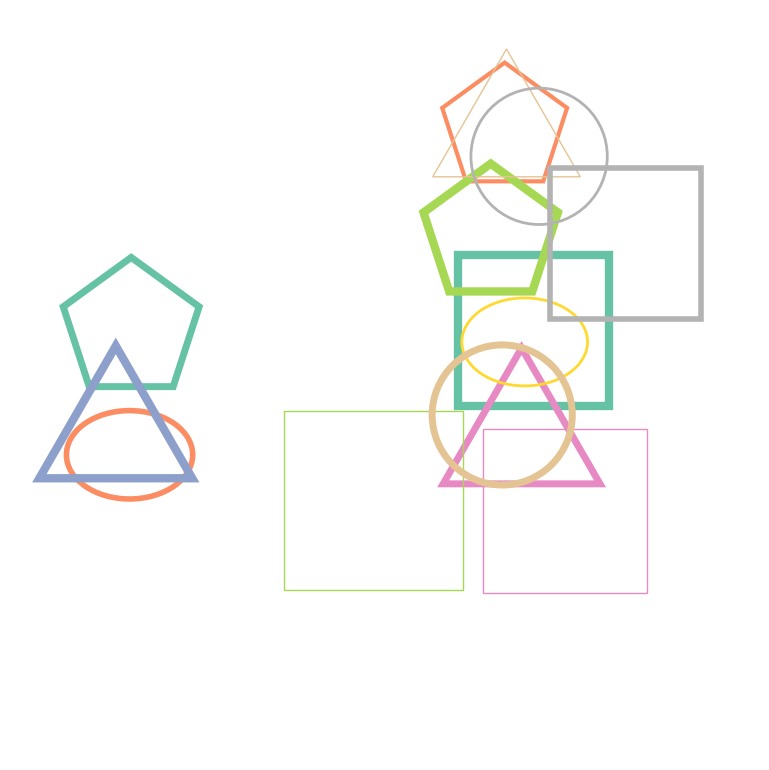[{"shape": "pentagon", "thickness": 2.5, "radius": 0.46, "center": [0.17, 0.573]}, {"shape": "square", "thickness": 3, "radius": 0.49, "center": [0.693, 0.571]}, {"shape": "oval", "thickness": 2, "radius": 0.41, "center": [0.168, 0.409]}, {"shape": "pentagon", "thickness": 1.5, "radius": 0.43, "center": [0.655, 0.833]}, {"shape": "triangle", "thickness": 3, "radius": 0.57, "center": [0.15, 0.436]}, {"shape": "square", "thickness": 0.5, "radius": 0.53, "center": [0.734, 0.337]}, {"shape": "triangle", "thickness": 2.5, "radius": 0.59, "center": [0.677, 0.43]}, {"shape": "square", "thickness": 0.5, "radius": 0.58, "center": [0.485, 0.35]}, {"shape": "pentagon", "thickness": 3, "radius": 0.46, "center": [0.637, 0.696]}, {"shape": "oval", "thickness": 1, "radius": 0.41, "center": [0.681, 0.556]}, {"shape": "circle", "thickness": 2.5, "radius": 0.45, "center": [0.652, 0.461]}, {"shape": "triangle", "thickness": 0.5, "radius": 0.55, "center": [0.658, 0.826]}, {"shape": "square", "thickness": 2, "radius": 0.49, "center": [0.812, 0.684]}, {"shape": "circle", "thickness": 1, "radius": 0.44, "center": [0.7, 0.797]}]